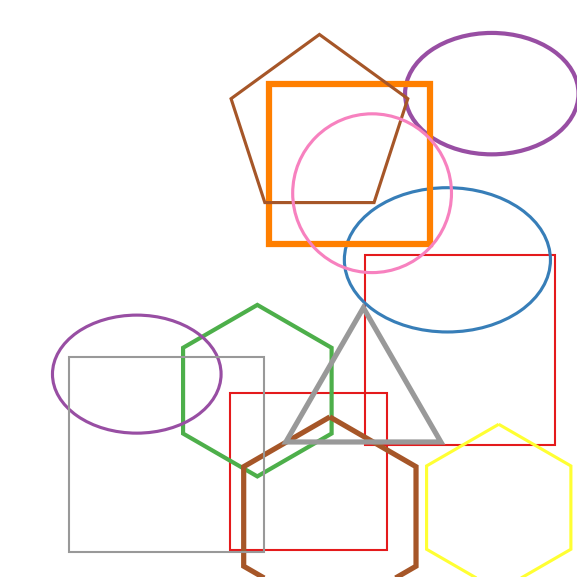[{"shape": "square", "thickness": 1, "radius": 0.68, "center": [0.535, 0.182]}, {"shape": "square", "thickness": 1, "radius": 0.82, "center": [0.796, 0.393]}, {"shape": "oval", "thickness": 1.5, "radius": 0.89, "center": [0.775, 0.549]}, {"shape": "hexagon", "thickness": 2, "radius": 0.74, "center": [0.446, 0.323]}, {"shape": "oval", "thickness": 1.5, "radius": 0.73, "center": [0.237, 0.351]}, {"shape": "oval", "thickness": 2, "radius": 0.75, "center": [0.852, 0.837]}, {"shape": "square", "thickness": 3, "radius": 0.69, "center": [0.605, 0.715]}, {"shape": "hexagon", "thickness": 1.5, "radius": 0.72, "center": [0.864, 0.12]}, {"shape": "hexagon", "thickness": 2.5, "radius": 0.86, "center": [0.571, 0.105]}, {"shape": "pentagon", "thickness": 1.5, "radius": 0.8, "center": [0.553, 0.779]}, {"shape": "circle", "thickness": 1.5, "radius": 0.69, "center": [0.644, 0.665]}, {"shape": "square", "thickness": 1, "radius": 0.84, "center": [0.289, 0.212]}, {"shape": "triangle", "thickness": 2.5, "radius": 0.77, "center": [0.629, 0.311]}]